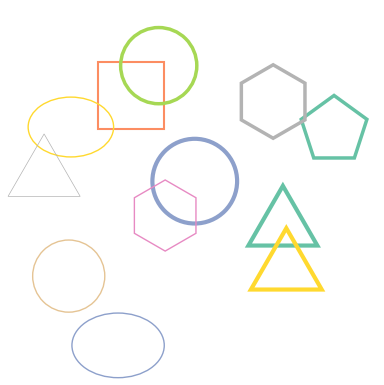[{"shape": "pentagon", "thickness": 2.5, "radius": 0.45, "center": [0.868, 0.662]}, {"shape": "triangle", "thickness": 3, "radius": 0.52, "center": [0.735, 0.414]}, {"shape": "square", "thickness": 1.5, "radius": 0.43, "center": [0.341, 0.753]}, {"shape": "circle", "thickness": 3, "radius": 0.55, "center": [0.506, 0.529]}, {"shape": "oval", "thickness": 1, "radius": 0.6, "center": [0.307, 0.103]}, {"shape": "hexagon", "thickness": 1, "radius": 0.46, "center": [0.429, 0.44]}, {"shape": "circle", "thickness": 2.5, "radius": 0.49, "center": [0.412, 0.829]}, {"shape": "triangle", "thickness": 3, "radius": 0.53, "center": [0.744, 0.301]}, {"shape": "oval", "thickness": 1, "radius": 0.55, "center": [0.184, 0.67]}, {"shape": "circle", "thickness": 1, "radius": 0.47, "center": [0.179, 0.283]}, {"shape": "hexagon", "thickness": 2.5, "radius": 0.48, "center": [0.71, 0.736]}, {"shape": "triangle", "thickness": 0.5, "radius": 0.54, "center": [0.115, 0.544]}]